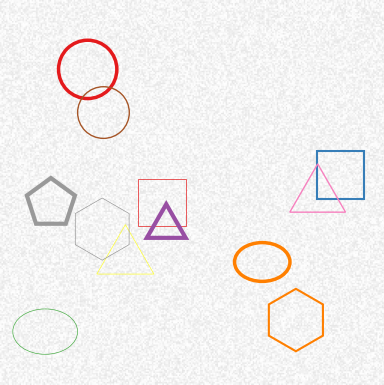[{"shape": "circle", "thickness": 2.5, "radius": 0.38, "center": [0.228, 0.82]}, {"shape": "square", "thickness": 0.5, "radius": 0.31, "center": [0.422, 0.474]}, {"shape": "square", "thickness": 1.5, "radius": 0.31, "center": [0.884, 0.546]}, {"shape": "oval", "thickness": 0.5, "radius": 0.42, "center": [0.117, 0.139]}, {"shape": "triangle", "thickness": 3, "radius": 0.29, "center": [0.432, 0.411]}, {"shape": "oval", "thickness": 2.5, "radius": 0.36, "center": [0.681, 0.319]}, {"shape": "hexagon", "thickness": 1.5, "radius": 0.41, "center": [0.769, 0.169]}, {"shape": "triangle", "thickness": 0.5, "radius": 0.43, "center": [0.326, 0.331]}, {"shape": "circle", "thickness": 1, "radius": 0.34, "center": [0.269, 0.708]}, {"shape": "triangle", "thickness": 1, "radius": 0.42, "center": [0.825, 0.491]}, {"shape": "hexagon", "thickness": 0.5, "radius": 0.4, "center": [0.265, 0.405]}, {"shape": "pentagon", "thickness": 3, "radius": 0.33, "center": [0.132, 0.472]}]